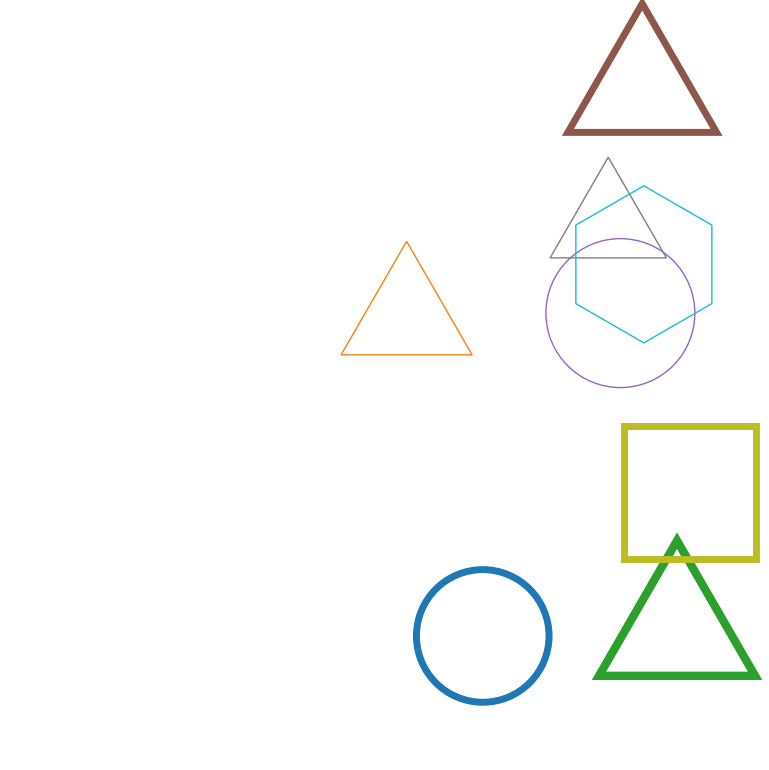[{"shape": "circle", "thickness": 2.5, "radius": 0.43, "center": [0.627, 0.174]}, {"shape": "triangle", "thickness": 0.5, "radius": 0.49, "center": [0.528, 0.588]}, {"shape": "triangle", "thickness": 3, "radius": 0.59, "center": [0.879, 0.181]}, {"shape": "circle", "thickness": 0.5, "radius": 0.48, "center": [0.806, 0.593]}, {"shape": "triangle", "thickness": 2.5, "radius": 0.56, "center": [0.834, 0.884]}, {"shape": "triangle", "thickness": 0.5, "radius": 0.44, "center": [0.79, 0.709]}, {"shape": "square", "thickness": 2.5, "radius": 0.43, "center": [0.896, 0.36]}, {"shape": "hexagon", "thickness": 0.5, "radius": 0.51, "center": [0.836, 0.657]}]